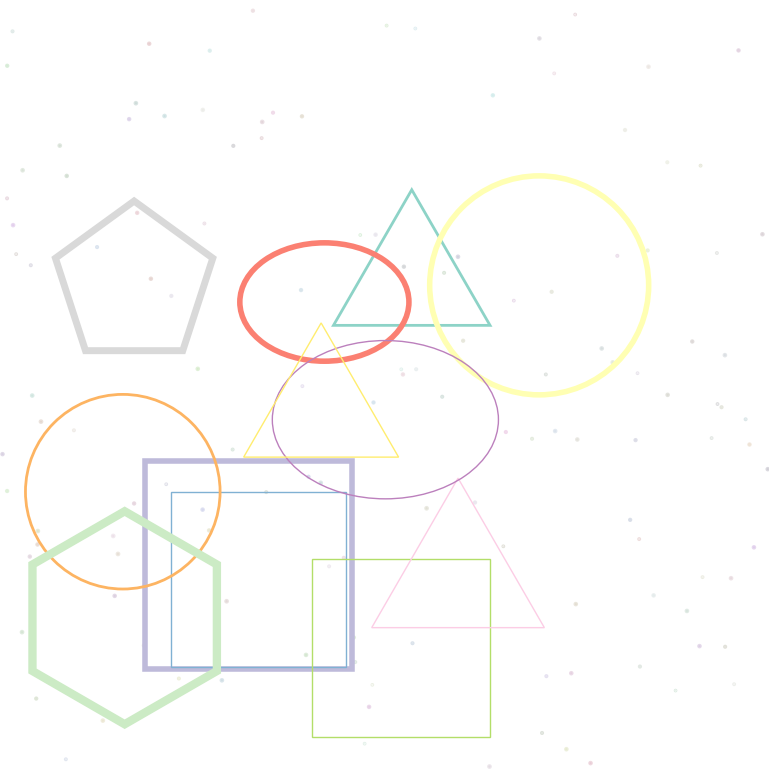[{"shape": "triangle", "thickness": 1, "radius": 0.59, "center": [0.535, 0.636]}, {"shape": "circle", "thickness": 2, "radius": 0.71, "center": [0.7, 0.629]}, {"shape": "square", "thickness": 2, "radius": 0.67, "center": [0.322, 0.266]}, {"shape": "oval", "thickness": 2, "radius": 0.55, "center": [0.421, 0.608]}, {"shape": "square", "thickness": 0.5, "radius": 0.57, "center": [0.335, 0.248]}, {"shape": "circle", "thickness": 1, "radius": 0.63, "center": [0.159, 0.361]}, {"shape": "square", "thickness": 0.5, "radius": 0.58, "center": [0.521, 0.159]}, {"shape": "triangle", "thickness": 0.5, "radius": 0.65, "center": [0.595, 0.25]}, {"shape": "pentagon", "thickness": 2.5, "radius": 0.54, "center": [0.174, 0.631]}, {"shape": "oval", "thickness": 0.5, "radius": 0.73, "center": [0.5, 0.455]}, {"shape": "hexagon", "thickness": 3, "radius": 0.69, "center": [0.162, 0.198]}, {"shape": "triangle", "thickness": 0.5, "radius": 0.58, "center": [0.417, 0.464]}]